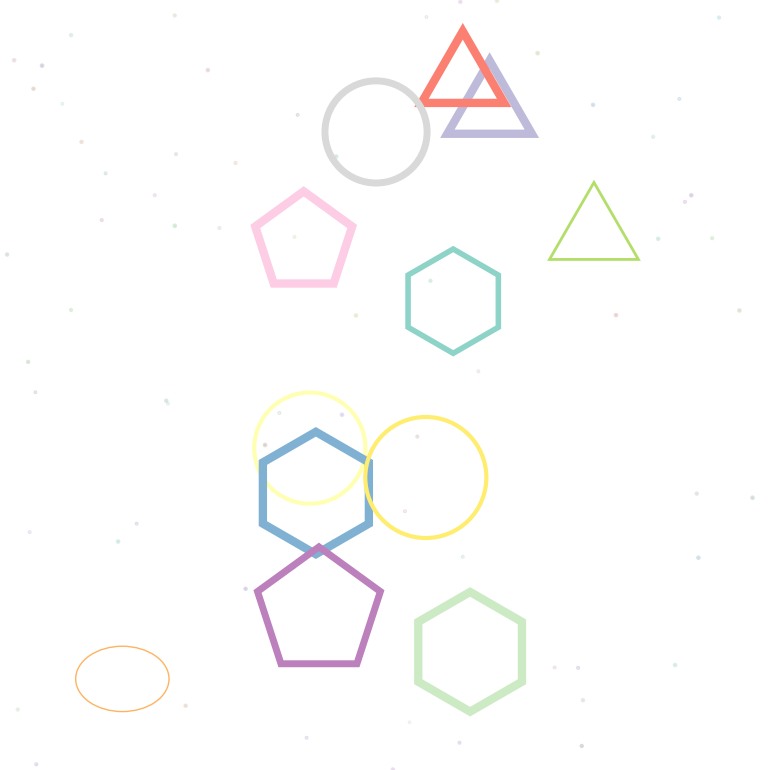[{"shape": "hexagon", "thickness": 2, "radius": 0.34, "center": [0.589, 0.609]}, {"shape": "circle", "thickness": 1.5, "radius": 0.36, "center": [0.402, 0.418]}, {"shape": "triangle", "thickness": 3, "radius": 0.32, "center": [0.636, 0.858]}, {"shape": "triangle", "thickness": 3, "radius": 0.31, "center": [0.601, 0.897]}, {"shape": "hexagon", "thickness": 3, "radius": 0.4, "center": [0.41, 0.36]}, {"shape": "oval", "thickness": 0.5, "radius": 0.3, "center": [0.159, 0.118]}, {"shape": "triangle", "thickness": 1, "radius": 0.33, "center": [0.771, 0.696]}, {"shape": "pentagon", "thickness": 3, "radius": 0.33, "center": [0.394, 0.685]}, {"shape": "circle", "thickness": 2.5, "radius": 0.33, "center": [0.488, 0.829]}, {"shape": "pentagon", "thickness": 2.5, "radius": 0.42, "center": [0.414, 0.206]}, {"shape": "hexagon", "thickness": 3, "radius": 0.39, "center": [0.611, 0.153]}, {"shape": "circle", "thickness": 1.5, "radius": 0.39, "center": [0.553, 0.38]}]